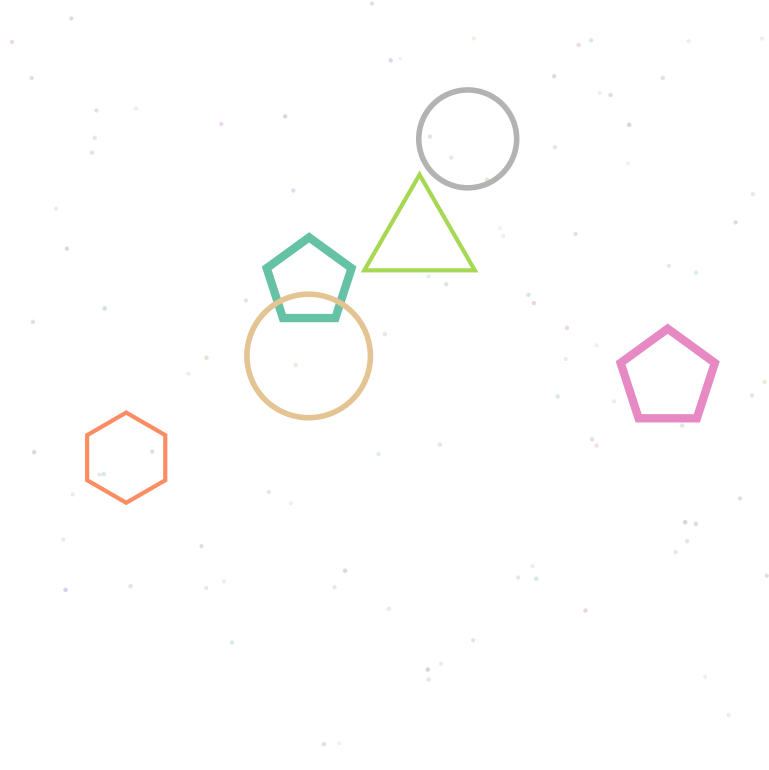[{"shape": "pentagon", "thickness": 3, "radius": 0.29, "center": [0.401, 0.634]}, {"shape": "hexagon", "thickness": 1.5, "radius": 0.29, "center": [0.164, 0.406]}, {"shape": "pentagon", "thickness": 3, "radius": 0.32, "center": [0.867, 0.509]}, {"shape": "triangle", "thickness": 1.5, "radius": 0.41, "center": [0.545, 0.69]}, {"shape": "circle", "thickness": 2, "radius": 0.4, "center": [0.401, 0.538]}, {"shape": "circle", "thickness": 2, "radius": 0.32, "center": [0.607, 0.82]}]